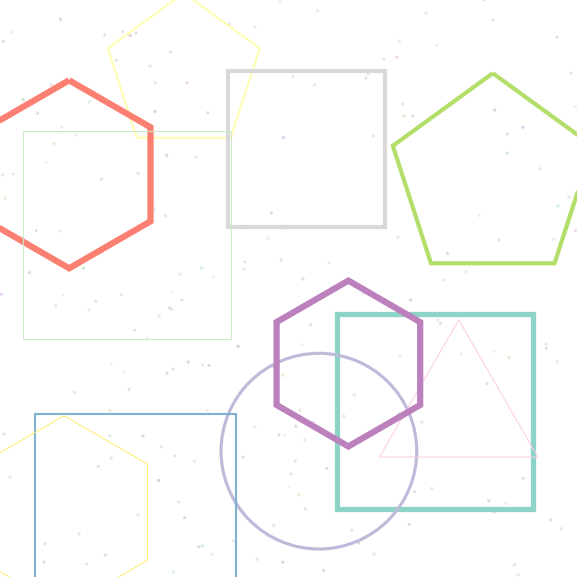[{"shape": "square", "thickness": 2.5, "radius": 0.85, "center": [0.754, 0.287]}, {"shape": "pentagon", "thickness": 1, "radius": 0.69, "center": [0.318, 0.873]}, {"shape": "circle", "thickness": 1.5, "radius": 0.85, "center": [0.552, 0.218]}, {"shape": "hexagon", "thickness": 3, "radius": 0.81, "center": [0.12, 0.697]}, {"shape": "square", "thickness": 1, "radius": 0.87, "center": [0.235, 0.108]}, {"shape": "pentagon", "thickness": 2, "radius": 0.91, "center": [0.853, 0.69]}, {"shape": "triangle", "thickness": 0.5, "radius": 0.79, "center": [0.794, 0.287]}, {"shape": "square", "thickness": 2, "radius": 0.68, "center": [0.53, 0.741]}, {"shape": "hexagon", "thickness": 3, "radius": 0.72, "center": [0.603, 0.37]}, {"shape": "square", "thickness": 0.5, "radius": 0.9, "center": [0.22, 0.593]}, {"shape": "hexagon", "thickness": 0.5, "radius": 0.83, "center": [0.111, 0.112]}]